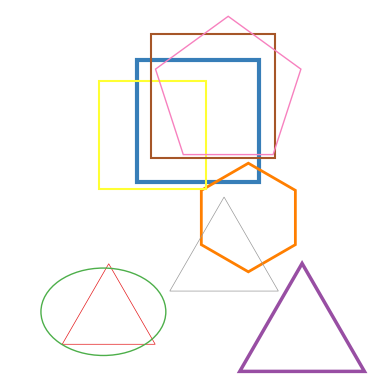[{"shape": "triangle", "thickness": 0.5, "radius": 0.7, "center": [0.282, 0.176]}, {"shape": "square", "thickness": 3, "radius": 0.79, "center": [0.514, 0.686]}, {"shape": "oval", "thickness": 1, "radius": 0.81, "center": [0.269, 0.19]}, {"shape": "triangle", "thickness": 2.5, "radius": 0.93, "center": [0.785, 0.129]}, {"shape": "hexagon", "thickness": 2, "radius": 0.71, "center": [0.645, 0.435]}, {"shape": "square", "thickness": 1.5, "radius": 0.7, "center": [0.397, 0.65]}, {"shape": "square", "thickness": 1.5, "radius": 0.81, "center": [0.553, 0.751]}, {"shape": "pentagon", "thickness": 1, "radius": 0.99, "center": [0.593, 0.759]}, {"shape": "triangle", "thickness": 0.5, "radius": 0.81, "center": [0.582, 0.325]}]